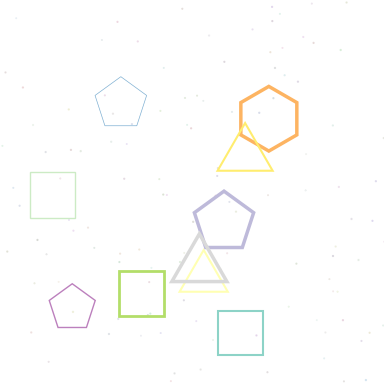[{"shape": "square", "thickness": 1.5, "radius": 0.29, "center": [0.624, 0.135]}, {"shape": "triangle", "thickness": 1.5, "radius": 0.36, "center": [0.529, 0.278]}, {"shape": "pentagon", "thickness": 2.5, "radius": 0.4, "center": [0.582, 0.423]}, {"shape": "pentagon", "thickness": 0.5, "radius": 0.35, "center": [0.314, 0.73]}, {"shape": "hexagon", "thickness": 2.5, "radius": 0.42, "center": [0.698, 0.692]}, {"shape": "square", "thickness": 2, "radius": 0.29, "center": [0.368, 0.237]}, {"shape": "triangle", "thickness": 2.5, "radius": 0.41, "center": [0.518, 0.31]}, {"shape": "pentagon", "thickness": 1, "radius": 0.31, "center": [0.188, 0.2]}, {"shape": "square", "thickness": 1, "radius": 0.29, "center": [0.136, 0.493]}, {"shape": "triangle", "thickness": 1.5, "radius": 0.41, "center": [0.637, 0.598]}]